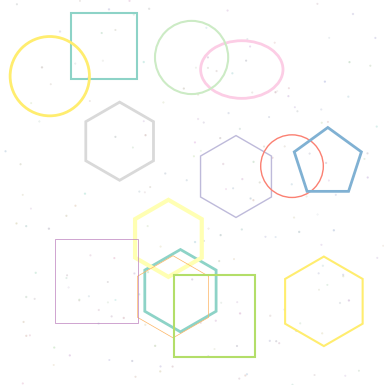[{"shape": "hexagon", "thickness": 2, "radius": 0.53, "center": [0.469, 0.245]}, {"shape": "square", "thickness": 1.5, "radius": 0.43, "center": [0.271, 0.88]}, {"shape": "hexagon", "thickness": 3, "radius": 0.5, "center": [0.437, 0.381]}, {"shape": "hexagon", "thickness": 1, "radius": 0.53, "center": [0.613, 0.542]}, {"shape": "circle", "thickness": 1, "radius": 0.41, "center": [0.758, 0.568]}, {"shape": "pentagon", "thickness": 2, "radius": 0.46, "center": [0.851, 0.577]}, {"shape": "hexagon", "thickness": 0.5, "radius": 0.53, "center": [0.45, 0.229]}, {"shape": "square", "thickness": 1.5, "radius": 0.53, "center": [0.558, 0.179]}, {"shape": "oval", "thickness": 2, "radius": 0.53, "center": [0.628, 0.819]}, {"shape": "hexagon", "thickness": 2, "radius": 0.51, "center": [0.311, 0.633]}, {"shape": "square", "thickness": 0.5, "radius": 0.54, "center": [0.251, 0.271]}, {"shape": "circle", "thickness": 1.5, "radius": 0.48, "center": [0.498, 0.851]}, {"shape": "circle", "thickness": 2, "radius": 0.52, "center": [0.129, 0.802]}, {"shape": "hexagon", "thickness": 1.5, "radius": 0.58, "center": [0.841, 0.217]}]